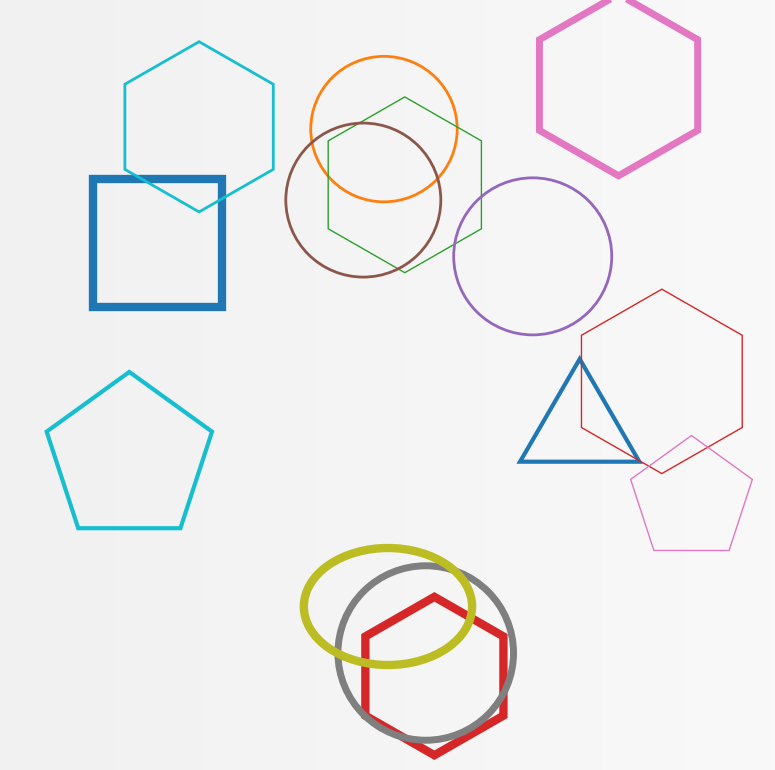[{"shape": "triangle", "thickness": 1.5, "radius": 0.44, "center": [0.748, 0.445]}, {"shape": "square", "thickness": 3, "radius": 0.42, "center": [0.203, 0.684]}, {"shape": "circle", "thickness": 1, "radius": 0.47, "center": [0.495, 0.832]}, {"shape": "hexagon", "thickness": 0.5, "radius": 0.57, "center": [0.522, 0.76]}, {"shape": "hexagon", "thickness": 0.5, "radius": 0.6, "center": [0.854, 0.505]}, {"shape": "hexagon", "thickness": 3, "radius": 0.51, "center": [0.561, 0.122]}, {"shape": "circle", "thickness": 1, "radius": 0.51, "center": [0.687, 0.667]}, {"shape": "circle", "thickness": 1, "radius": 0.5, "center": [0.469, 0.74]}, {"shape": "pentagon", "thickness": 0.5, "radius": 0.41, "center": [0.892, 0.352]}, {"shape": "hexagon", "thickness": 2.5, "radius": 0.59, "center": [0.798, 0.89]}, {"shape": "circle", "thickness": 2.5, "radius": 0.57, "center": [0.549, 0.152]}, {"shape": "oval", "thickness": 3, "radius": 0.54, "center": [0.501, 0.212]}, {"shape": "hexagon", "thickness": 1, "radius": 0.55, "center": [0.257, 0.835]}, {"shape": "pentagon", "thickness": 1.5, "radius": 0.56, "center": [0.167, 0.405]}]